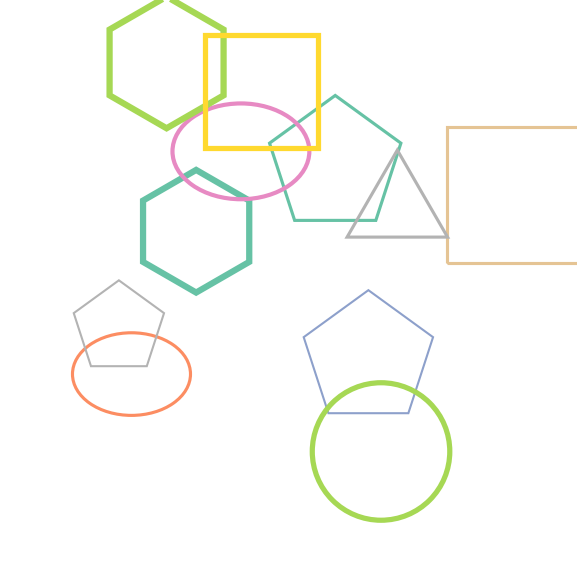[{"shape": "pentagon", "thickness": 1.5, "radius": 0.6, "center": [0.58, 0.714]}, {"shape": "hexagon", "thickness": 3, "radius": 0.53, "center": [0.34, 0.599]}, {"shape": "oval", "thickness": 1.5, "radius": 0.51, "center": [0.228, 0.351]}, {"shape": "pentagon", "thickness": 1, "radius": 0.59, "center": [0.638, 0.379]}, {"shape": "oval", "thickness": 2, "radius": 0.59, "center": [0.417, 0.737]}, {"shape": "circle", "thickness": 2.5, "radius": 0.6, "center": [0.66, 0.217]}, {"shape": "hexagon", "thickness": 3, "radius": 0.57, "center": [0.288, 0.891]}, {"shape": "square", "thickness": 2.5, "radius": 0.49, "center": [0.453, 0.841]}, {"shape": "square", "thickness": 1.5, "radius": 0.59, "center": [0.893, 0.661]}, {"shape": "triangle", "thickness": 1.5, "radius": 0.5, "center": [0.688, 0.639]}, {"shape": "pentagon", "thickness": 1, "radius": 0.41, "center": [0.206, 0.432]}]